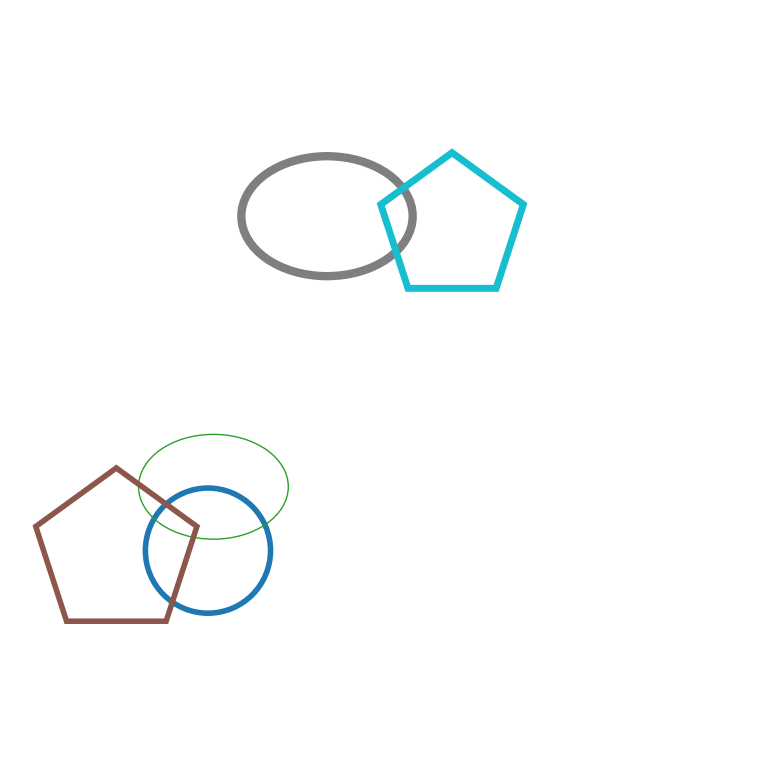[{"shape": "circle", "thickness": 2, "radius": 0.41, "center": [0.27, 0.285]}, {"shape": "oval", "thickness": 0.5, "radius": 0.49, "center": [0.277, 0.368]}, {"shape": "pentagon", "thickness": 2, "radius": 0.55, "center": [0.151, 0.282]}, {"shape": "oval", "thickness": 3, "radius": 0.56, "center": [0.425, 0.719]}, {"shape": "pentagon", "thickness": 2.5, "radius": 0.49, "center": [0.587, 0.704]}]